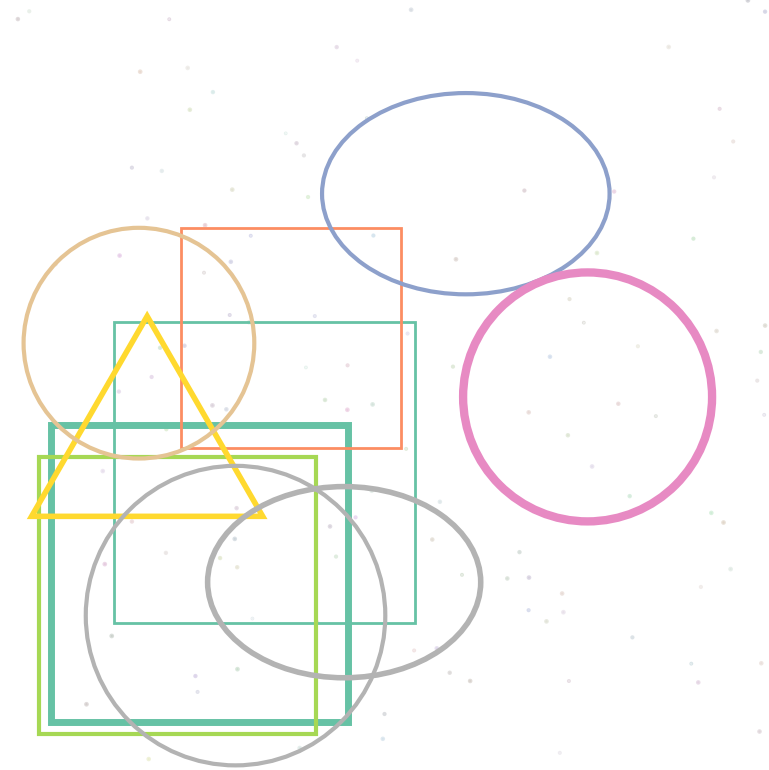[{"shape": "square", "thickness": 2.5, "radius": 0.97, "center": [0.259, 0.255]}, {"shape": "square", "thickness": 1, "radius": 0.98, "center": [0.343, 0.386]}, {"shape": "square", "thickness": 1, "radius": 0.71, "center": [0.378, 0.561]}, {"shape": "oval", "thickness": 1.5, "radius": 0.93, "center": [0.605, 0.748]}, {"shape": "circle", "thickness": 3, "radius": 0.81, "center": [0.763, 0.485]}, {"shape": "square", "thickness": 1.5, "radius": 0.9, "center": [0.23, 0.226]}, {"shape": "triangle", "thickness": 2, "radius": 0.87, "center": [0.191, 0.416]}, {"shape": "circle", "thickness": 1.5, "radius": 0.75, "center": [0.18, 0.554]}, {"shape": "oval", "thickness": 2, "radius": 0.89, "center": [0.447, 0.244]}, {"shape": "circle", "thickness": 1.5, "radius": 0.97, "center": [0.306, 0.201]}]